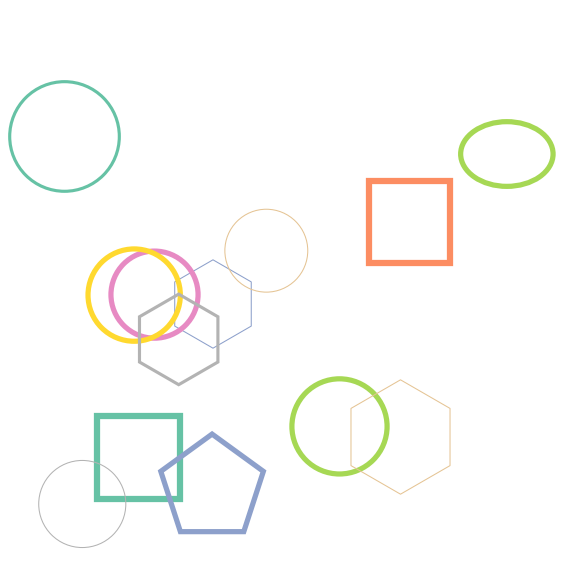[{"shape": "square", "thickness": 3, "radius": 0.36, "center": [0.24, 0.207]}, {"shape": "circle", "thickness": 1.5, "radius": 0.47, "center": [0.112, 0.763]}, {"shape": "square", "thickness": 3, "radius": 0.35, "center": [0.71, 0.614]}, {"shape": "pentagon", "thickness": 2.5, "radius": 0.47, "center": [0.367, 0.154]}, {"shape": "hexagon", "thickness": 0.5, "radius": 0.38, "center": [0.369, 0.473]}, {"shape": "circle", "thickness": 2.5, "radius": 0.38, "center": [0.268, 0.489]}, {"shape": "oval", "thickness": 2.5, "radius": 0.4, "center": [0.878, 0.732]}, {"shape": "circle", "thickness": 2.5, "radius": 0.41, "center": [0.588, 0.261]}, {"shape": "circle", "thickness": 2.5, "radius": 0.4, "center": [0.232, 0.488]}, {"shape": "circle", "thickness": 0.5, "radius": 0.36, "center": [0.461, 0.565]}, {"shape": "hexagon", "thickness": 0.5, "radius": 0.5, "center": [0.694, 0.242]}, {"shape": "hexagon", "thickness": 1.5, "radius": 0.39, "center": [0.309, 0.411]}, {"shape": "circle", "thickness": 0.5, "radius": 0.38, "center": [0.142, 0.126]}]